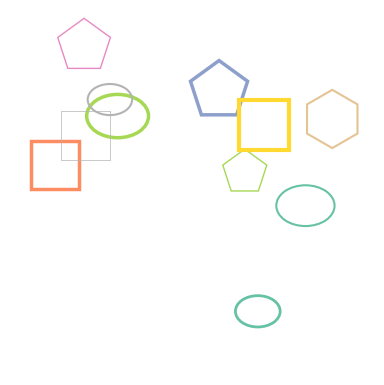[{"shape": "oval", "thickness": 2, "radius": 0.29, "center": [0.67, 0.191]}, {"shape": "oval", "thickness": 1.5, "radius": 0.38, "center": [0.793, 0.466]}, {"shape": "square", "thickness": 2.5, "radius": 0.31, "center": [0.144, 0.572]}, {"shape": "pentagon", "thickness": 2.5, "radius": 0.39, "center": [0.569, 0.765]}, {"shape": "pentagon", "thickness": 1, "radius": 0.36, "center": [0.218, 0.881]}, {"shape": "pentagon", "thickness": 1, "radius": 0.3, "center": [0.636, 0.553]}, {"shape": "oval", "thickness": 2.5, "radius": 0.4, "center": [0.305, 0.699]}, {"shape": "square", "thickness": 3, "radius": 0.33, "center": [0.686, 0.675]}, {"shape": "hexagon", "thickness": 1.5, "radius": 0.38, "center": [0.863, 0.691]}, {"shape": "square", "thickness": 0.5, "radius": 0.32, "center": [0.221, 0.648]}, {"shape": "oval", "thickness": 1.5, "radius": 0.29, "center": [0.285, 0.741]}]